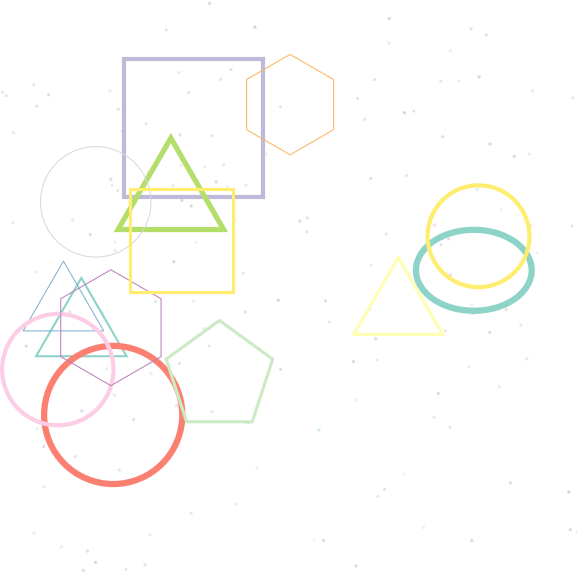[{"shape": "oval", "thickness": 3, "radius": 0.5, "center": [0.82, 0.531]}, {"shape": "triangle", "thickness": 1, "radius": 0.45, "center": [0.141, 0.428]}, {"shape": "triangle", "thickness": 1.5, "radius": 0.44, "center": [0.69, 0.465]}, {"shape": "square", "thickness": 2, "radius": 0.6, "center": [0.335, 0.778]}, {"shape": "circle", "thickness": 3, "radius": 0.6, "center": [0.196, 0.281]}, {"shape": "triangle", "thickness": 0.5, "radius": 0.4, "center": [0.11, 0.466]}, {"shape": "hexagon", "thickness": 0.5, "radius": 0.43, "center": [0.502, 0.818]}, {"shape": "triangle", "thickness": 2.5, "radius": 0.53, "center": [0.296, 0.654]}, {"shape": "circle", "thickness": 2, "radius": 0.48, "center": [0.1, 0.359]}, {"shape": "circle", "thickness": 0.5, "radius": 0.48, "center": [0.166, 0.65]}, {"shape": "hexagon", "thickness": 0.5, "radius": 0.5, "center": [0.192, 0.432]}, {"shape": "pentagon", "thickness": 1.5, "radius": 0.48, "center": [0.38, 0.347]}, {"shape": "circle", "thickness": 2, "radius": 0.44, "center": [0.829, 0.59]}, {"shape": "square", "thickness": 1.5, "radius": 0.45, "center": [0.315, 0.583]}]